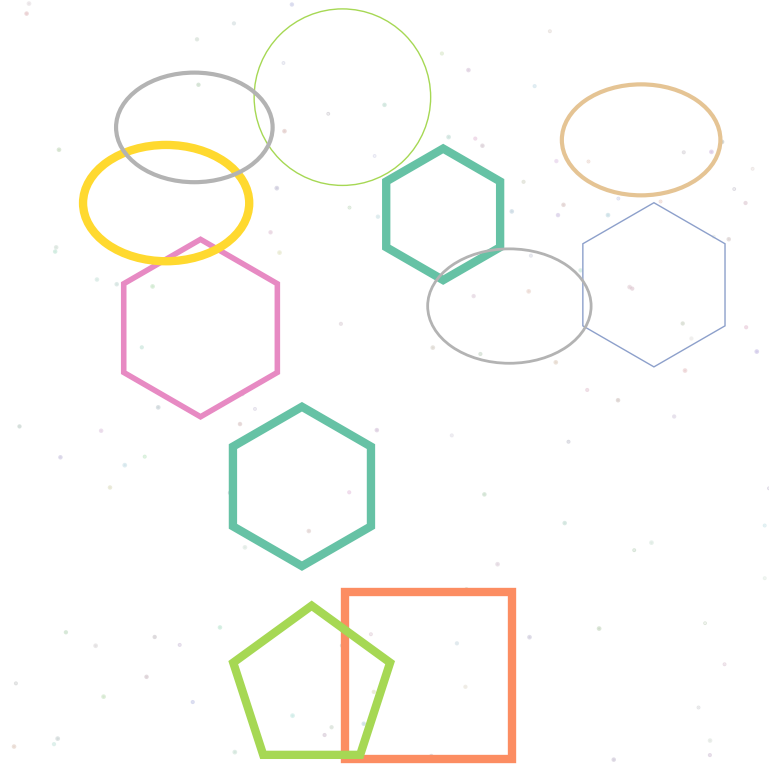[{"shape": "hexagon", "thickness": 3, "radius": 0.43, "center": [0.576, 0.722]}, {"shape": "hexagon", "thickness": 3, "radius": 0.52, "center": [0.392, 0.368]}, {"shape": "square", "thickness": 3, "radius": 0.54, "center": [0.556, 0.123]}, {"shape": "hexagon", "thickness": 0.5, "radius": 0.53, "center": [0.849, 0.63]}, {"shape": "hexagon", "thickness": 2, "radius": 0.58, "center": [0.26, 0.574]}, {"shape": "pentagon", "thickness": 3, "radius": 0.54, "center": [0.405, 0.106]}, {"shape": "circle", "thickness": 0.5, "radius": 0.57, "center": [0.445, 0.874]}, {"shape": "oval", "thickness": 3, "radius": 0.54, "center": [0.216, 0.736]}, {"shape": "oval", "thickness": 1.5, "radius": 0.51, "center": [0.833, 0.818]}, {"shape": "oval", "thickness": 1, "radius": 0.53, "center": [0.662, 0.603]}, {"shape": "oval", "thickness": 1.5, "radius": 0.51, "center": [0.252, 0.835]}]